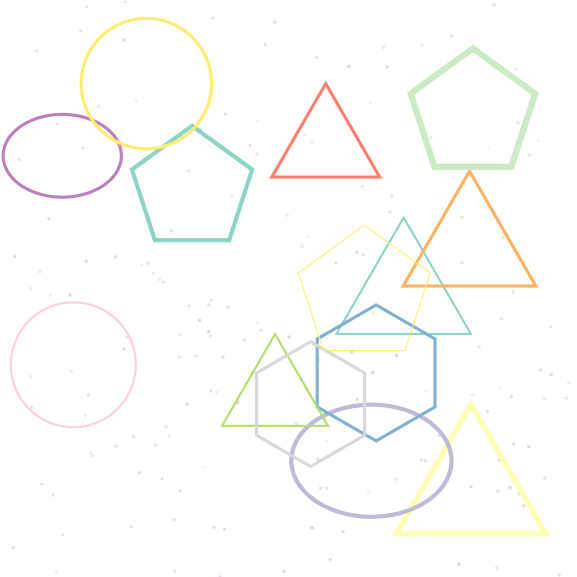[{"shape": "triangle", "thickness": 1, "radius": 0.67, "center": [0.699, 0.488]}, {"shape": "pentagon", "thickness": 2, "radius": 0.55, "center": [0.333, 0.672]}, {"shape": "triangle", "thickness": 2.5, "radius": 0.75, "center": [0.816, 0.15]}, {"shape": "oval", "thickness": 2, "radius": 0.69, "center": [0.643, 0.201]}, {"shape": "triangle", "thickness": 1.5, "radius": 0.54, "center": [0.564, 0.746]}, {"shape": "hexagon", "thickness": 1.5, "radius": 0.59, "center": [0.651, 0.353]}, {"shape": "triangle", "thickness": 1.5, "radius": 0.66, "center": [0.813, 0.57]}, {"shape": "triangle", "thickness": 1, "radius": 0.53, "center": [0.476, 0.315]}, {"shape": "circle", "thickness": 1, "radius": 0.54, "center": [0.127, 0.368]}, {"shape": "hexagon", "thickness": 1.5, "radius": 0.54, "center": [0.538, 0.299]}, {"shape": "oval", "thickness": 1.5, "radius": 0.51, "center": [0.108, 0.729]}, {"shape": "pentagon", "thickness": 3, "radius": 0.57, "center": [0.819, 0.802]}, {"shape": "circle", "thickness": 1.5, "radius": 0.56, "center": [0.253, 0.854]}, {"shape": "pentagon", "thickness": 0.5, "radius": 0.6, "center": [0.631, 0.489]}]